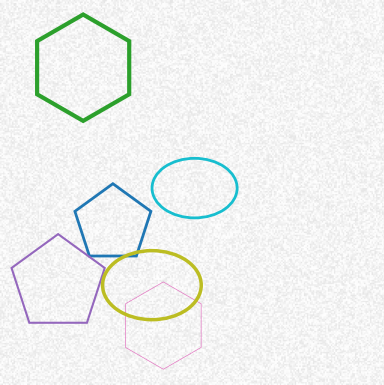[{"shape": "pentagon", "thickness": 2, "radius": 0.52, "center": [0.293, 0.419]}, {"shape": "hexagon", "thickness": 3, "radius": 0.69, "center": [0.216, 0.824]}, {"shape": "pentagon", "thickness": 1.5, "radius": 0.64, "center": [0.151, 0.265]}, {"shape": "hexagon", "thickness": 0.5, "radius": 0.57, "center": [0.424, 0.154]}, {"shape": "oval", "thickness": 2.5, "radius": 0.64, "center": [0.395, 0.259]}, {"shape": "oval", "thickness": 2, "radius": 0.55, "center": [0.505, 0.511]}]